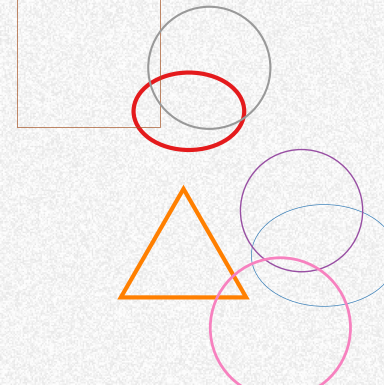[{"shape": "oval", "thickness": 3, "radius": 0.72, "center": [0.491, 0.711]}, {"shape": "oval", "thickness": 0.5, "radius": 0.94, "center": [0.842, 0.337]}, {"shape": "circle", "thickness": 1, "radius": 0.79, "center": [0.783, 0.453]}, {"shape": "triangle", "thickness": 3, "radius": 0.94, "center": [0.477, 0.321]}, {"shape": "square", "thickness": 0.5, "radius": 0.93, "center": [0.231, 0.856]}, {"shape": "circle", "thickness": 2, "radius": 0.91, "center": [0.728, 0.148]}, {"shape": "circle", "thickness": 1.5, "radius": 0.79, "center": [0.544, 0.824]}]